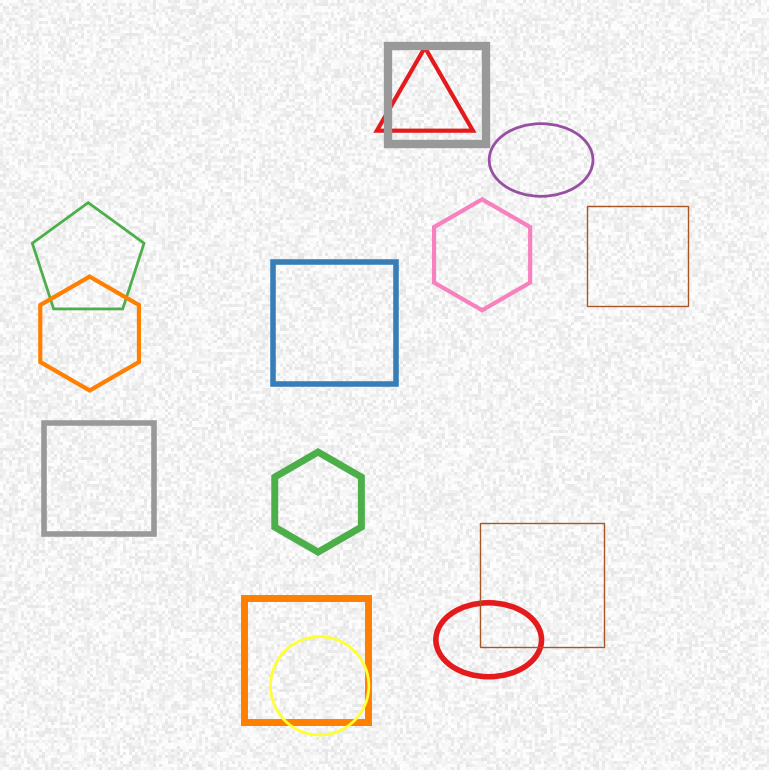[{"shape": "triangle", "thickness": 1.5, "radius": 0.36, "center": [0.552, 0.866]}, {"shape": "oval", "thickness": 2, "radius": 0.34, "center": [0.635, 0.169]}, {"shape": "square", "thickness": 2, "radius": 0.4, "center": [0.435, 0.581]}, {"shape": "pentagon", "thickness": 1, "radius": 0.38, "center": [0.115, 0.661]}, {"shape": "hexagon", "thickness": 2.5, "radius": 0.32, "center": [0.413, 0.348]}, {"shape": "oval", "thickness": 1, "radius": 0.34, "center": [0.703, 0.792]}, {"shape": "square", "thickness": 2.5, "radius": 0.4, "center": [0.397, 0.143]}, {"shape": "hexagon", "thickness": 1.5, "radius": 0.37, "center": [0.116, 0.567]}, {"shape": "circle", "thickness": 1, "radius": 0.32, "center": [0.415, 0.109]}, {"shape": "square", "thickness": 0.5, "radius": 0.33, "center": [0.828, 0.667]}, {"shape": "square", "thickness": 0.5, "radius": 0.4, "center": [0.704, 0.24]}, {"shape": "hexagon", "thickness": 1.5, "radius": 0.36, "center": [0.626, 0.669]}, {"shape": "square", "thickness": 2, "radius": 0.36, "center": [0.129, 0.378]}, {"shape": "square", "thickness": 3, "radius": 0.32, "center": [0.568, 0.877]}]